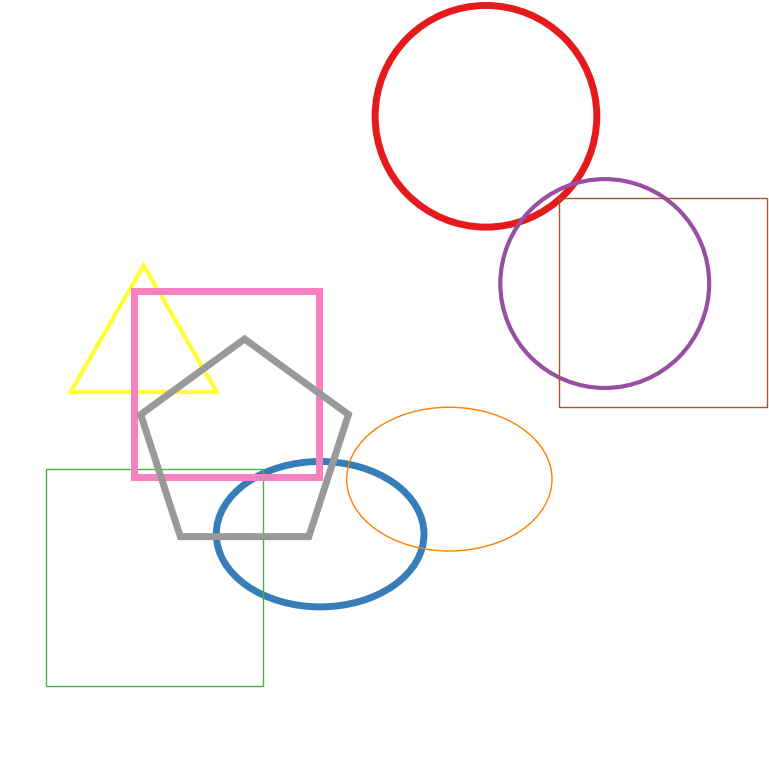[{"shape": "circle", "thickness": 2.5, "radius": 0.72, "center": [0.631, 0.849]}, {"shape": "oval", "thickness": 2.5, "radius": 0.67, "center": [0.416, 0.306]}, {"shape": "square", "thickness": 0.5, "radius": 0.7, "center": [0.201, 0.25]}, {"shape": "circle", "thickness": 1.5, "radius": 0.68, "center": [0.785, 0.632]}, {"shape": "oval", "thickness": 0.5, "radius": 0.67, "center": [0.584, 0.378]}, {"shape": "triangle", "thickness": 1.5, "radius": 0.55, "center": [0.187, 0.546]}, {"shape": "square", "thickness": 0.5, "radius": 0.68, "center": [0.861, 0.607]}, {"shape": "square", "thickness": 2.5, "radius": 0.6, "center": [0.294, 0.501]}, {"shape": "pentagon", "thickness": 2.5, "radius": 0.71, "center": [0.318, 0.418]}]